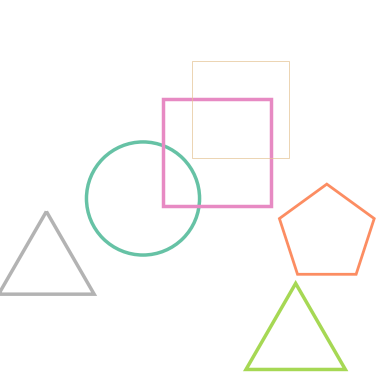[{"shape": "circle", "thickness": 2.5, "radius": 0.73, "center": [0.371, 0.484]}, {"shape": "pentagon", "thickness": 2, "radius": 0.65, "center": [0.849, 0.392]}, {"shape": "square", "thickness": 2.5, "radius": 0.7, "center": [0.564, 0.603]}, {"shape": "triangle", "thickness": 2.5, "radius": 0.75, "center": [0.768, 0.115]}, {"shape": "square", "thickness": 0.5, "radius": 0.63, "center": [0.625, 0.716]}, {"shape": "triangle", "thickness": 2.5, "radius": 0.72, "center": [0.12, 0.308]}]